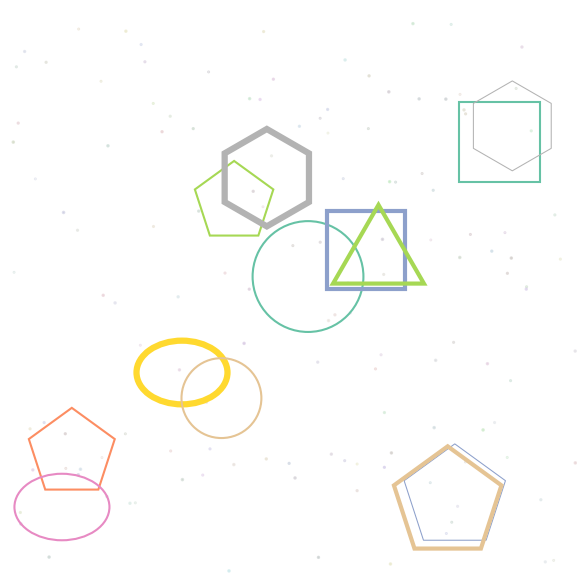[{"shape": "square", "thickness": 1, "radius": 0.35, "center": [0.865, 0.753]}, {"shape": "circle", "thickness": 1, "radius": 0.48, "center": [0.533, 0.52]}, {"shape": "pentagon", "thickness": 1, "radius": 0.39, "center": [0.124, 0.215]}, {"shape": "square", "thickness": 2, "radius": 0.34, "center": [0.633, 0.567]}, {"shape": "pentagon", "thickness": 0.5, "radius": 0.46, "center": [0.788, 0.138]}, {"shape": "oval", "thickness": 1, "radius": 0.41, "center": [0.107, 0.121]}, {"shape": "triangle", "thickness": 2, "radius": 0.45, "center": [0.655, 0.554]}, {"shape": "pentagon", "thickness": 1, "radius": 0.36, "center": [0.405, 0.649]}, {"shape": "oval", "thickness": 3, "radius": 0.39, "center": [0.315, 0.354]}, {"shape": "pentagon", "thickness": 2, "radius": 0.49, "center": [0.775, 0.128]}, {"shape": "circle", "thickness": 1, "radius": 0.35, "center": [0.383, 0.31]}, {"shape": "hexagon", "thickness": 0.5, "radius": 0.39, "center": [0.887, 0.781]}, {"shape": "hexagon", "thickness": 3, "radius": 0.42, "center": [0.462, 0.691]}]